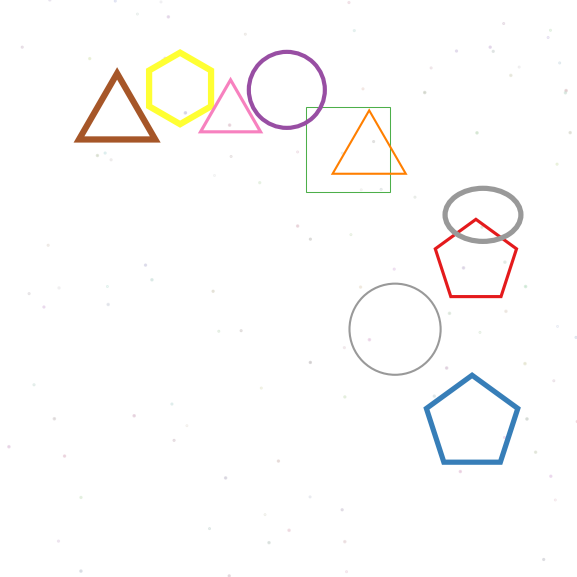[{"shape": "pentagon", "thickness": 1.5, "radius": 0.37, "center": [0.824, 0.545]}, {"shape": "pentagon", "thickness": 2.5, "radius": 0.42, "center": [0.817, 0.266]}, {"shape": "square", "thickness": 0.5, "radius": 0.37, "center": [0.602, 0.741]}, {"shape": "circle", "thickness": 2, "radius": 0.33, "center": [0.497, 0.844]}, {"shape": "triangle", "thickness": 1, "radius": 0.37, "center": [0.639, 0.735]}, {"shape": "hexagon", "thickness": 3, "radius": 0.31, "center": [0.312, 0.846]}, {"shape": "triangle", "thickness": 3, "radius": 0.38, "center": [0.203, 0.796]}, {"shape": "triangle", "thickness": 1.5, "radius": 0.3, "center": [0.399, 0.801]}, {"shape": "circle", "thickness": 1, "radius": 0.39, "center": [0.684, 0.429]}, {"shape": "oval", "thickness": 2.5, "radius": 0.33, "center": [0.836, 0.627]}]